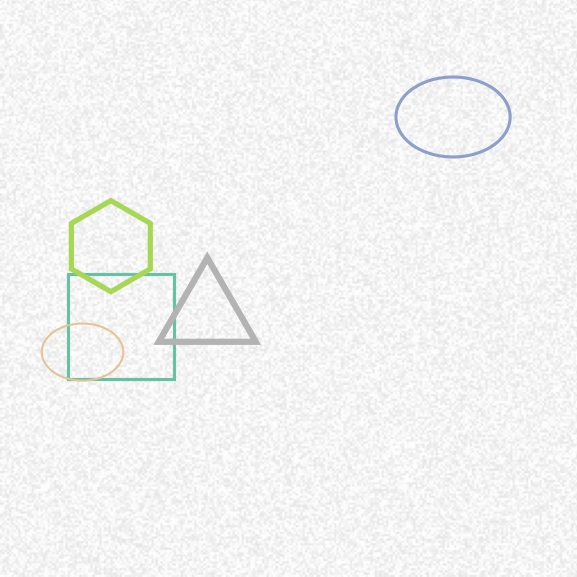[{"shape": "square", "thickness": 1.5, "radius": 0.46, "center": [0.209, 0.433]}, {"shape": "oval", "thickness": 1.5, "radius": 0.49, "center": [0.785, 0.797]}, {"shape": "hexagon", "thickness": 2.5, "radius": 0.39, "center": [0.192, 0.573]}, {"shape": "oval", "thickness": 1, "radius": 0.35, "center": [0.143, 0.389]}, {"shape": "triangle", "thickness": 3, "radius": 0.49, "center": [0.359, 0.456]}]